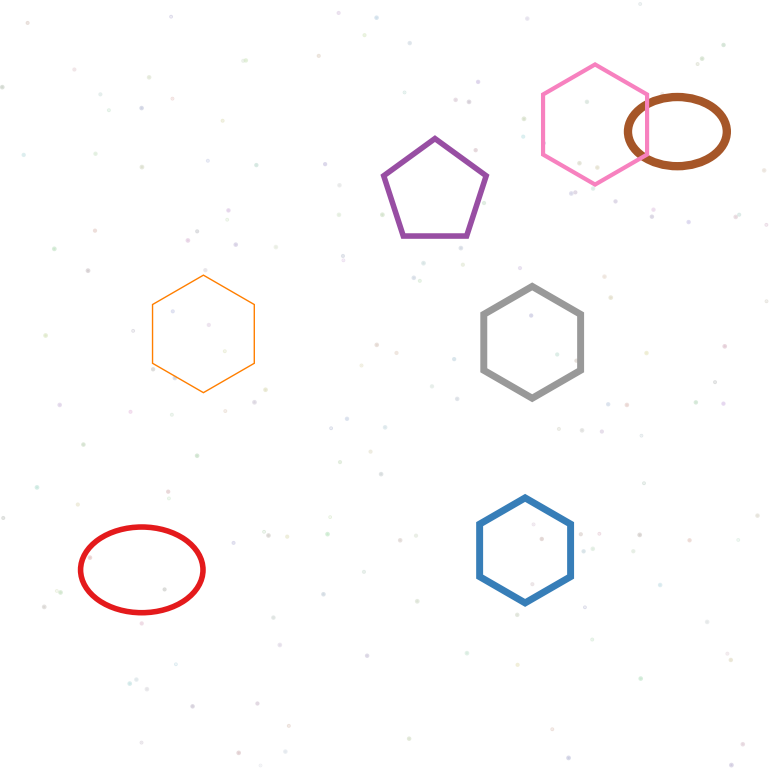[{"shape": "oval", "thickness": 2, "radius": 0.4, "center": [0.184, 0.26]}, {"shape": "hexagon", "thickness": 2.5, "radius": 0.34, "center": [0.682, 0.285]}, {"shape": "pentagon", "thickness": 2, "radius": 0.35, "center": [0.565, 0.75]}, {"shape": "hexagon", "thickness": 0.5, "radius": 0.38, "center": [0.264, 0.566]}, {"shape": "oval", "thickness": 3, "radius": 0.32, "center": [0.88, 0.829]}, {"shape": "hexagon", "thickness": 1.5, "radius": 0.39, "center": [0.773, 0.838]}, {"shape": "hexagon", "thickness": 2.5, "radius": 0.36, "center": [0.691, 0.555]}]